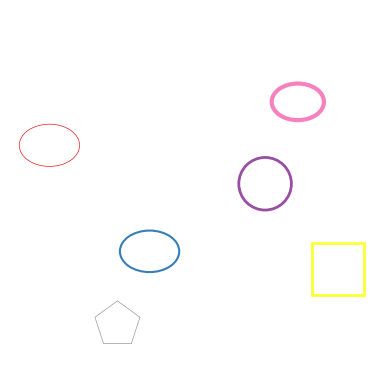[{"shape": "oval", "thickness": 0.5, "radius": 0.39, "center": [0.128, 0.623]}, {"shape": "oval", "thickness": 1.5, "radius": 0.39, "center": [0.388, 0.347]}, {"shape": "circle", "thickness": 2, "radius": 0.34, "center": [0.689, 0.523]}, {"shape": "square", "thickness": 2, "radius": 0.34, "center": [0.879, 0.301]}, {"shape": "oval", "thickness": 3, "radius": 0.34, "center": [0.774, 0.735]}, {"shape": "pentagon", "thickness": 0.5, "radius": 0.31, "center": [0.305, 0.157]}]